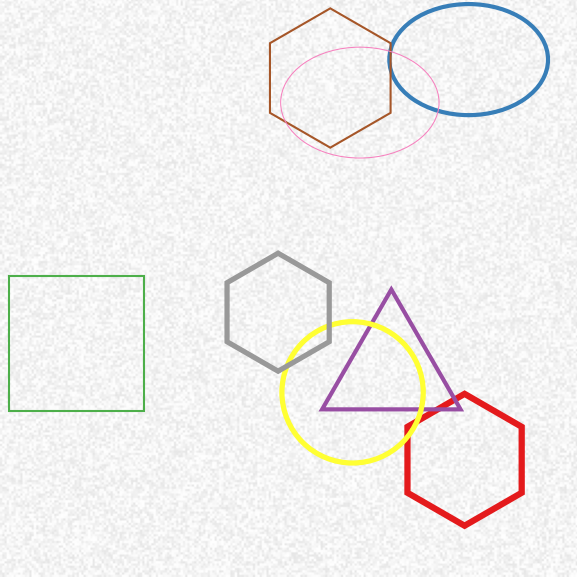[{"shape": "hexagon", "thickness": 3, "radius": 0.57, "center": [0.804, 0.203]}, {"shape": "oval", "thickness": 2, "radius": 0.69, "center": [0.812, 0.896]}, {"shape": "square", "thickness": 1, "radius": 0.59, "center": [0.132, 0.404]}, {"shape": "triangle", "thickness": 2, "radius": 0.69, "center": [0.678, 0.359]}, {"shape": "circle", "thickness": 2.5, "radius": 0.61, "center": [0.611, 0.32]}, {"shape": "hexagon", "thickness": 1, "radius": 0.6, "center": [0.572, 0.864]}, {"shape": "oval", "thickness": 0.5, "radius": 0.69, "center": [0.623, 0.821]}, {"shape": "hexagon", "thickness": 2.5, "radius": 0.51, "center": [0.482, 0.459]}]